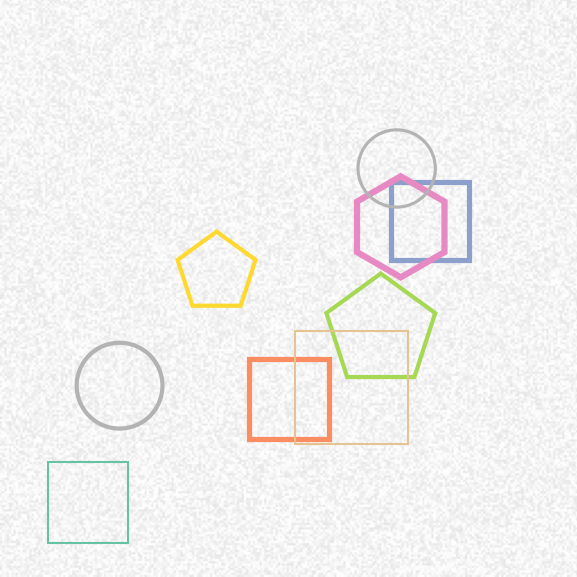[{"shape": "square", "thickness": 1, "radius": 0.35, "center": [0.152, 0.129]}, {"shape": "square", "thickness": 2.5, "radius": 0.35, "center": [0.501, 0.308]}, {"shape": "square", "thickness": 2.5, "radius": 0.34, "center": [0.745, 0.617]}, {"shape": "hexagon", "thickness": 3, "radius": 0.44, "center": [0.694, 0.606]}, {"shape": "pentagon", "thickness": 2, "radius": 0.5, "center": [0.659, 0.426]}, {"shape": "pentagon", "thickness": 2, "radius": 0.35, "center": [0.375, 0.527]}, {"shape": "square", "thickness": 1, "radius": 0.49, "center": [0.609, 0.328]}, {"shape": "circle", "thickness": 2, "radius": 0.37, "center": [0.207, 0.331]}, {"shape": "circle", "thickness": 1.5, "radius": 0.33, "center": [0.687, 0.707]}]